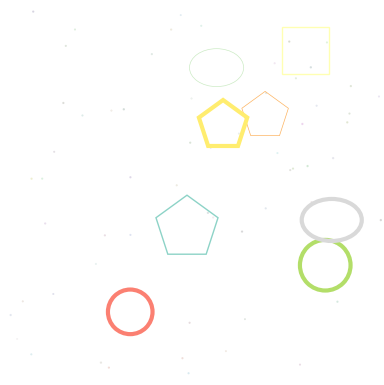[{"shape": "pentagon", "thickness": 1, "radius": 0.42, "center": [0.486, 0.408]}, {"shape": "square", "thickness": 1, "radius": 0.31, "center": [0.793, 0.869]}, {"shape": "circle", "thickness": 3, "radius": 0.29, "center": [0.338, 0.19]}, {"shape": "pentagon", "thickness": 0.5, "radius": 0.32, "center": [0.689, 0.699]}, {"shape": "circle", "thickness": 3, "radius": 0.33, "center": [0.845, 0.311]}, {"shape": "oval", "thickness": 3, "radius": 0.39, "center": [0.862, 0.429]}, {"shape": "oval", "thickness": 0.5, "radius": 0.35, "center": [0.563, 0.824]}, {"shape": "pentagon", "thickness": 3, "radius": 0.33, "center": [0.579, 0.674]}]